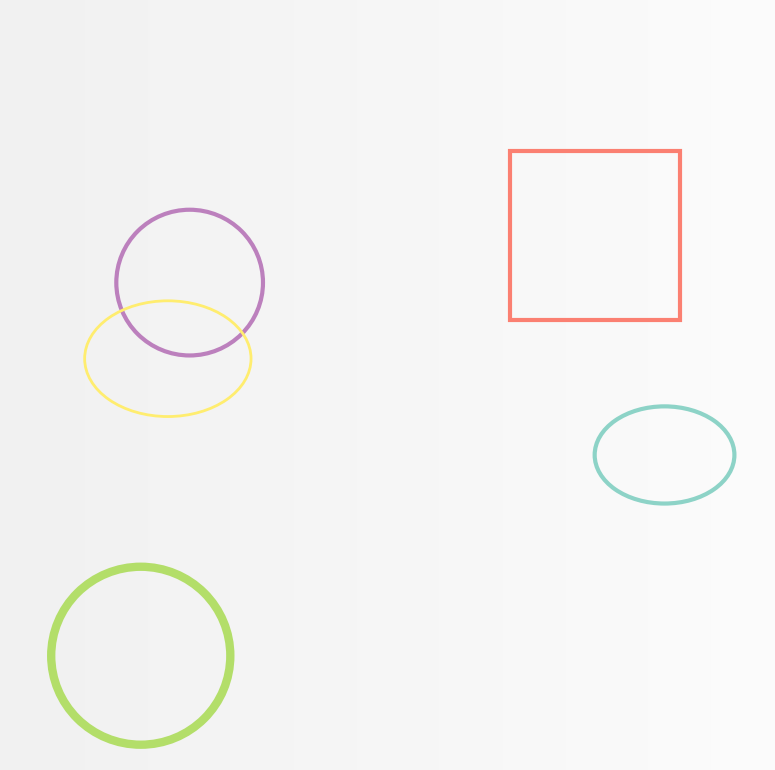[{"shape": "oval", "thickness": 1.5, "radius": 0.45, "center": [0.857, 0.409]}, {"shape": "square", "thickness": 1.5, "radius": 0.55, "center": [0.768, 0.694]}, {"shape": "circle", "thickness": 3, "radius": 0.58, "center": [0.182, 0.148]}, {"shape": "circle", "thickness": 1.5, "radius": 0.47, "center": [0.245, 0.633]}, {"shape": "oval", "thickness": 1, "radius": 0.54, "center": [0.217, 0.534]}]